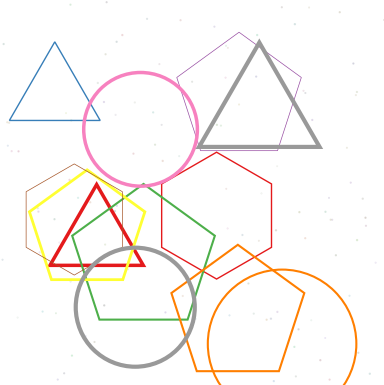[{"shape": "triangle", "thickness": 2.5, "radius": 0.7, "center": [0.251, 0.381]}, {"shape": "hexagon", "thickness": 1, "radius": 0.82, "center": [0.563, 0.44]}, {"shape": "triangle", "thickness": 1, "radius": 0.68, "center": [0.142, 0.755]}, {"shape": "pentagon", "thickness": 1.5, "radius": 0.97, "center": [0.373, 0.327]}, {"shape": "pentagon", "thickness": 0.5, "radius": 0.85, "center": [0.621, 0.746]}, {"shape": "circle", "thickness": 1.5, "radius": 0.96, "center": [0.733, 0.107]}, {"shape": "pentagon", "thickness": 1.5, "radius": 0.91, "center": [0.618, 0.183]}, {"shape": "pentagon", "thickness": 2, "radius": 0.79, "center": [0.226, 0.401]}, {"shape": "hexagon", "thickness": 0.5, "radius": 0.72, "center": [0.193, 0.43]}, {"shape": "circle", "thickness": 2.5, "radius": 0.74, "center": [0.365, 0.664]}, {"shape": "triangle", "thickness": 3, "radius": 0.9, "center": [0.674, 0.709]}, {"shape": "circle", "thickness": 3, "radius": 0.77, "center": [0.351, 0.202]}]